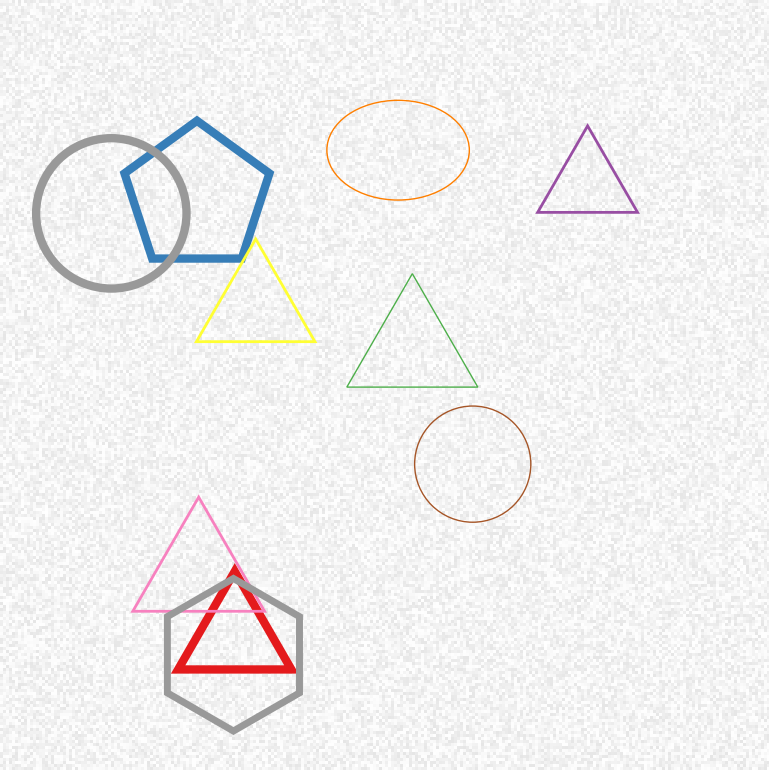[{"shape": "triangle", "thickness": 3, "radius": 0.42, "center": [0.305, 0.173]}, {"shape": "pentagon", "thickness": 3, "radius": 0.49, "center": [0.256, 0.744]}, {"shape": "triangle", "thickness": 0.5, "radius": 0.49, "center": [0.535, 0.546]}, {"shape": "triangle", "thickness": 1, "radius": 0.37, "center": [0.763, 0.762]}, {"shape": "oval", "thickness": 0.5, "radius": 0.46, "center": [0.517, 0.805]}, {"shape": "triangle", "thickness": 1, "radius": 0.44, "center": [0.332, 0.601]}, {"shape": "circle", "thickness": 0.5, "radius": 0.38, "center": [0.614, 0.397]}, {"shape": "triangle", "thickness": 1, "radius": 0.49, "center": [0.258, 0.256]}, {"shape": "circle", "thickness": 3, "radius": 0.49, "center": [0.145, 0.723]}, {"shape": "hexagon", "thickness": 2.5, "radius": 0.5, "center": [0.303, 0.15]}]